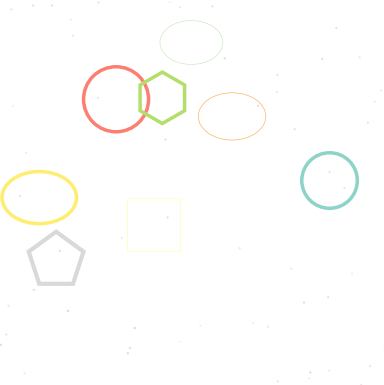[{"shape": "circle", "thickness": 2.5, "radius": 0.36, "center": [0.856, 0.531]}, {"shape": "square", "thickness": 0.5, "radius": 0.35, "center": [0.399, 0.417]}, {"shape": "circle", "thickness": 2.5, "radius": 0.42, "center": [0.301, 0.742]}, {"shape": "oval", "thickness": 0.5, "radius": 0.44, "center": [0.603, 0.698]}, {"shape": "hexagon", "thickness": 2.5, "radius": 0.33, "center": [0.422, 0.746]}, {"shape": "pentagon", "thickness": 3, "radius": 0.37, "center": [0.146, 0.323]}, {"shape": "oval", "thickness": 0.5, "radius": 0.41, "center": [0.497, 0.89]}, {"shape": "oval", "thickness": 2.5, "radius": 0.48, "center": [0.102, 0.487]}]